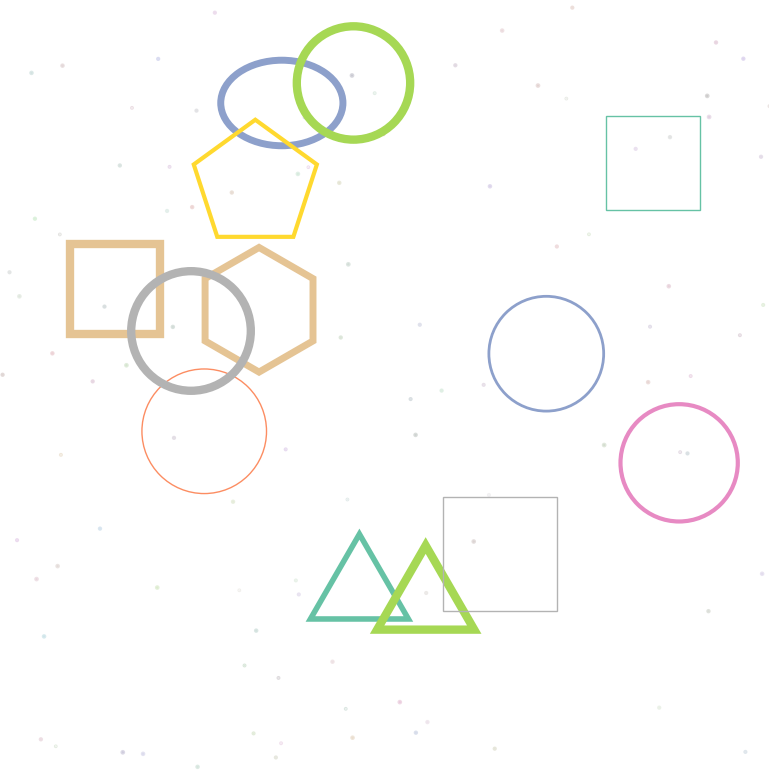[{"shape": "square", "thickness": 0.5, "radius": 0.3, "center": [0.848, 0.788]}, {"shape": "triangle", "thickness": 2, "radius": 0.37, "center": [0.467, 0.233]}, {"shape": "circle", "thickness": 0.5, "radius": 0.4, "center": [0.265, 0.44]}, {"shape": "circle", "thickness": 1, "radius": 0.37, "center": [0.709, 0.541]}, {"shape": "oval", "thickness": 2.5, "radius": 0.4, "center": [0.366, 0.866]}, {"shape": "circle", "thickness": 1.5, "radius": 0.38, "center": [0.882, 0.399]}, {"shape": "circle", "thickness": 3, "radius": 0.37, "center": [0.459, 0.892]}, {"shape": "triangle", "thickness": 3, "radius": 0.36, "center": [0.553, 0.219]}, {"shape": "pentagon", "thickness": 1.5, "radius": 0.42, "center": [0.332, 0.76]}, {"shape": "hexagon", "thickness": 2.5, "radius": 0.4, "center": [0.336, 0.598]}, {"shape": "square", "thickness": 3, "radius": 0.29, "center": [0.15, 0.625]}, {"shape": "square", "thickness": 0.5, "radius": 0.37, "center": [0.649, 0.28]}, {"shape": "circle", "thickness": 3, "radius": 0.39, "center": [0.248, 0.57]}]